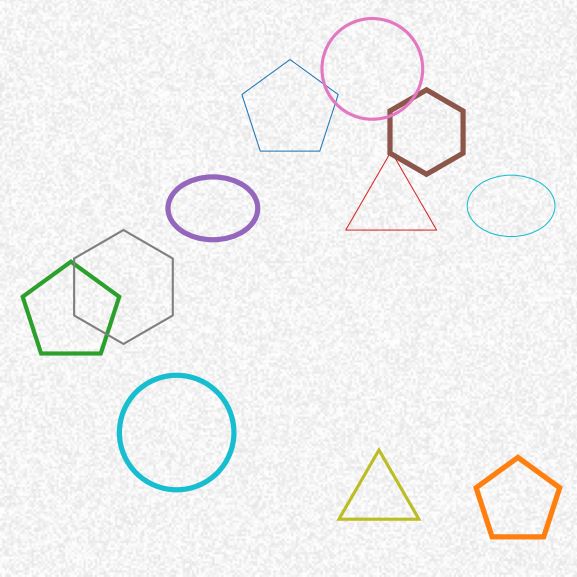[{"shape": "pentagon", "thickness": 0.5, "radius": 0.44, "center": [0.502, 0.808]}, {"shape": "pentagon", "thickness": 2.5, "radius": 0.38, "center": [0.897, 0.131]}, {"shape": "pentagon", "thickness": 2, "radius": 0.44, "center": [0.123, 0.458]}, {"shape": "triangle", "thickness": 0.5, "radius": 0.45, "center": [0.677, 0.646]}, {"shape": "oval", "thickness": 2.5, "radius": 0.39, "center": [0.369, 0.638]}, {"shape": "hexagon", "thickness": 2.5, "radius": 0.37, "center": [0.739, 0.77]}, {"shape": "circle", "thickness": 1.5, "radius": 0.44, "center": [0.645, 0.88]}, {"shape": "hexagon", "thickness": 1, "radius": 0.49, "center": [0.214, 0.502]}, {"shape": "triangle", "thickness": 1.5, "radius": 0.4, "center": [0.656, 0.14]}, {"shape": "oval", "thickness": 0.5, "radius": 0.38, "center": [0.885, 0.643]}, {"shape": "circle", "thickness": 2.5, "radius": 0.5, "center": [0.306, 0.25]}]